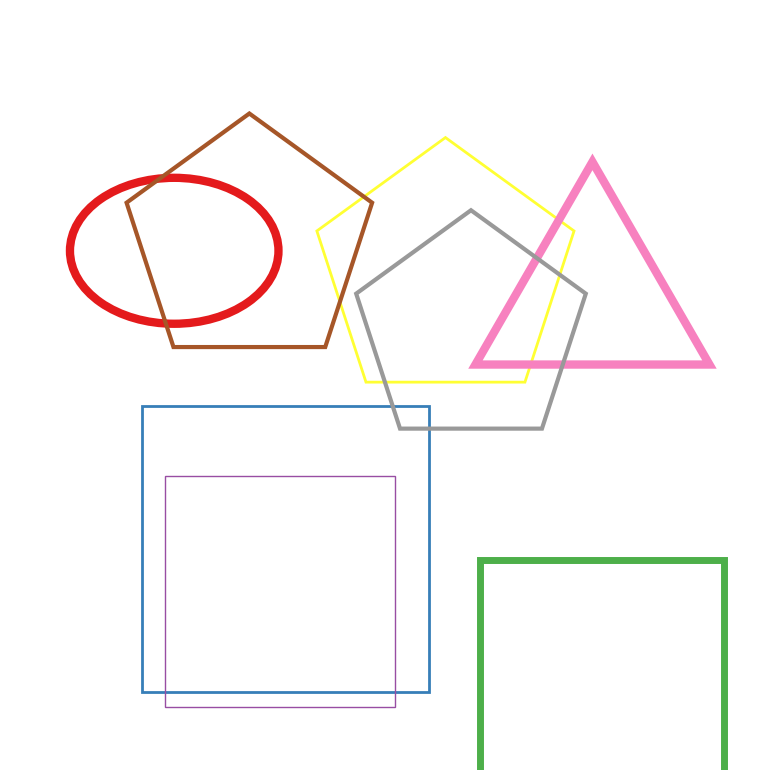[{"shape": "oval", "thickness": 3, "radius": 0.68, "center": [0.226, 0.674]}, {"shape": "square", "thickness": 1, "radius": 0.93, "center": [0.371, 0.287]}, {"shape": "square", "thickness": 2.5, "radius": 0.79, "center": [0.782, 0.113]}, {"shape": "square", "thickness": 0.5, "radius": 0.75, "center": [0.364, 0.232]}, {"shape": "pentagon", "thickness": 1, "radius": 0.88, "center": [0.579, 0.646]}, {"shape": "pentagon", "thickness": 1.5, "radius": 0.84, "center": [0.324, 0.685]}, {"shape": "triangle", "thickness": 3, "radius": 0.88, "center": [0.769, 0.614]}, {"shape": "pentagon", "thickness": 1.5, "radius": 0.78, "center": [0.612, 0.57]}]